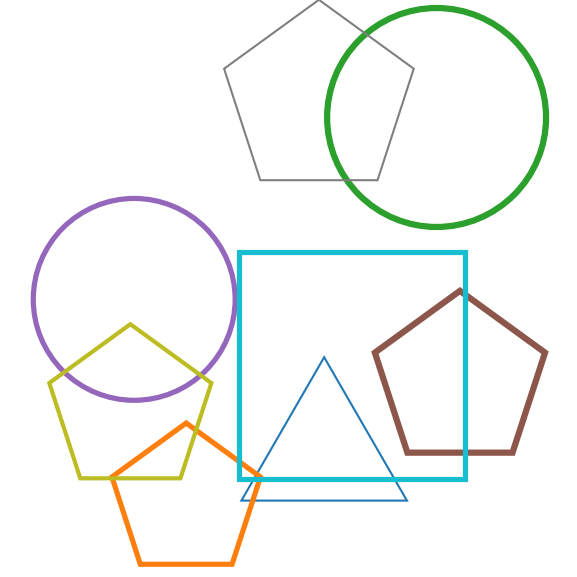[{"shape": "triangle", "thickness": 1, "radius": 0.83, "center": [0.561, 0.215]}, {"shape": "pentagon", "thickness": 2.5, "radius": 0.68, "center": [0.322, 0.131]}, {"shape": "circle", "thickness": 3, "radius": 0.95, "center": [0.756, 0.796]}, {"shape": "circle", "thickness": 2.5, "radius": 0.87, "center": [0.232, 0.481]}, {"shape": "pentagon", "thickness": 3, "radius": 0.77, "center": [0.796, 0.341]}, {"shape": "pentagon", "thickness": 1, "radius": 0.86, "center": [0.552, 0.827]}, {"shape": "pentagon", "thickness": 2, "radius": 0.74, "center": [0.226, 0.29]}, {"shape": "square", "thickness": 2.5, "radius": 0.98, "center": [0.609, 0.366]}]